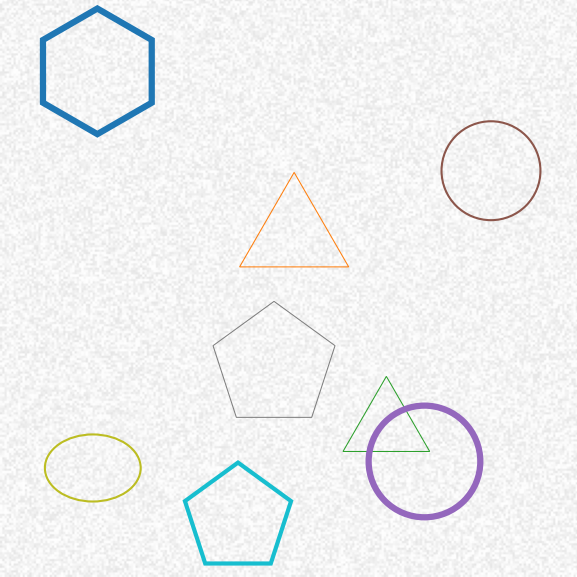[{"shape": "hexagon", "thickness": 3, "radius": 0.54, "center": [0.169, 0.876]}, {"shape": "triangle", "thickness": 0.5, "radius": 0.55, "center": [0.509, 0.592]}, {"shape": "triangle", "thickness": 0.5, "radius": 0.43, "center": [0.669, 0.261]}, {"shape": "circle", "thickness": 3, "radius": 0.48, "center": [0.735, 0.2]}, {"shape": "circle", "thickness": 1, "radius": 0.43, "center": [0.85, 0.704]}, {"shape": "pentagon", "thickness": 0.5, "radius": 0.56, "center": [0.475, 0.366]}, {"shape": "oval", "thickness": 1, "radius": 0.41, "center": [0.161, 0.189]}, {"shape": "pentagon", "thickness": 2, "radius": 0.48, "center": [0.412, 0.102]}]